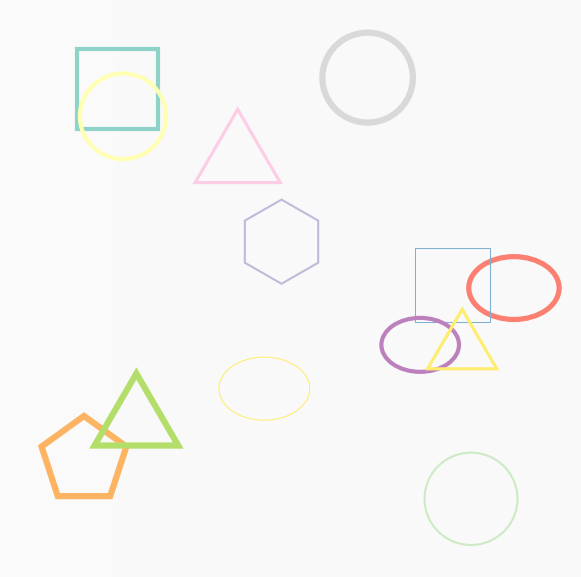[{"shape": "square", "thickness": 2, "radius": 0.35, "center": [0.202, 0.845]}, {"shape": "circle", "thickness": 2, "radius": 0.37, "center": [0.212, 0.798]}, {"shape": "hexagon", "thickness": 1, "radius": 0.36, "center": [0.484, 0.581]}, {"shape": "oval", "thickness": 2.5, "radius": 0.39, "center": [0.884, 0.5]}, {"shape": "square", "thickness": 0.5, "radius": 0.32, "center": [0.779, 0.506]}, {"shape": "pentagon", "thickness": 3, "radius": 0.38, "center": [0.144, 0.202]}, {"shape": "triangle", "thickness": 3, "radius": 0.42, "center": [0.235, 0.269]}, {"shape": "triangle", "thickness": 1.5, "radius": 0.42, "center": [0.409, 0.725]}, {"shape": "circle", "thickness": 3, "radius": 0.39, "center": [0.632, 0.865]}, {"shape": "oval", "thickness": 2, "radius": 0.33, "center": [0.723, 0.402]}, {"shape": "circle", "thickness": 1, "radius": 0.4, "center": [0.81, 0.135]}, {"shape": "triangle", "thickness": 1.5, "radius": 0.34, "center": [0.795, 0.395]}, {"shape": "oval", "thickness": 0.5, "radius": 0.39, "center": [0.455, 0.326]}]